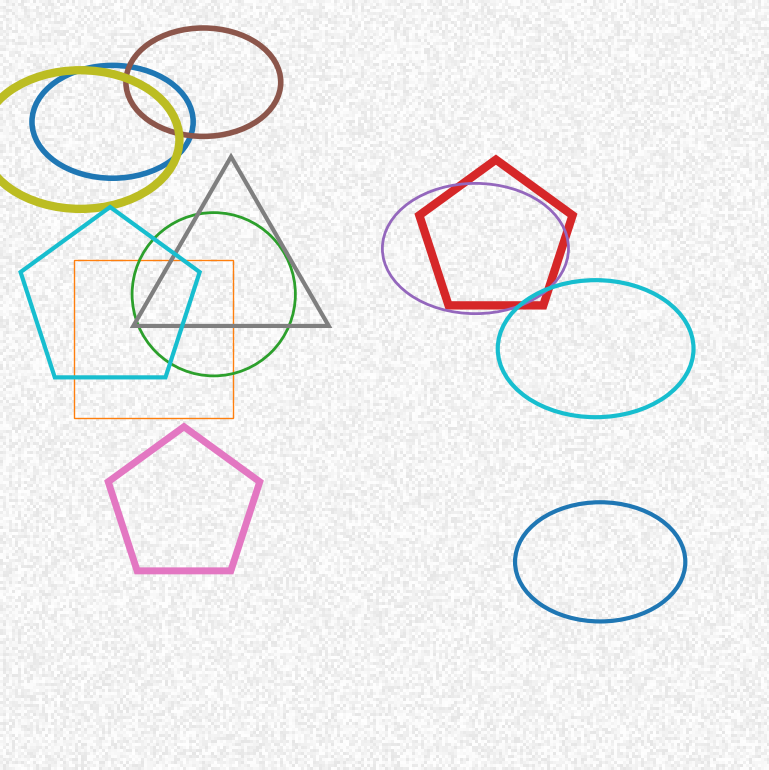[{"shape": "oval", "thickness": 2, "radius": 0.52, "center": [0.146, 0.842]}, {"shape": "oval", "thickness": 1.5, "radius": 0.55, "center": [0.779, 0.27]}, {"shape": "square", "thickness": 0.5, "radius": 0.52, "center": [0.2, 0.56]}, {"shape": "circle", "thickness": 1, "radius": 0.53, "center": [0.278, 0.618]}, {"shape": "pentagon", "thickness": 3, "radius": 0.52, "center": [0.644, 0.688]}, {"shape": "oval", "thickness": 1, "radius": 0.6, "center": [0.617, 0.677]}, {"shape": "oval", "thickness": 2, "radius": 0.5, "center": [0.264, 0.893]}, {"shape": "pentagon", "thickness": 2.5, "radius": 0.52, "center": [0.239, 0.342]}, {"shape": "triangle", "thickness": 1.5, "radius": 0.73, "center": [0.3, 0.65]}, {"shape": "oval", "thickness": 3, "radius": 0.64, "center": [0.104, 0.819]}, {"shape": "oval", "thickness": 1.5, "radius": 0.64, "center": [0.774, 0.547]}, {"shape": "pentagon", "thickness": 1.5, "radius": 0.61, "center": [0.143, 0.609]}]